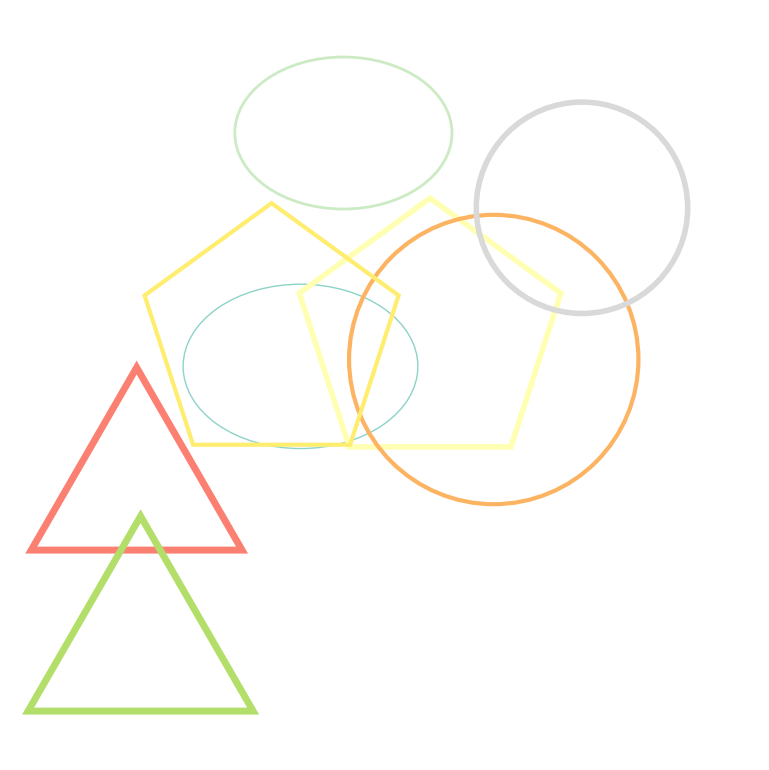[{"shape": "oval", "thickness": 0.5, "radius": 0.76, "center": [0.39, 0.524]}, {"shape": "pentagon", "thickness": 2, "radius": 0.89, "center": [0.559, 0.564]}, {"shape": "triangle", "thickness": 2.5, "radius": 0.79, "center": [0.177, 0.365]}, {"shape": "circle", "thickness": 1.5, "radius": 0.94, "center": [0.641, 0.533]}, {"shape": "triangle", "thickness": 2.5, "radius": 0.84, "center": [0.183, 0.161]}, {"shape": "circle", "thickness": 2, "radius": 0.69, "center": [0.756, 0.73]}, {"shape": "oval", "thickness": 1, "radius": 0.71, "center": [0.446, 0.827]}, {"shape": "pentagon", "thickness": 1.5, "radius": 0.87, "center": [0.353, 0.563]}]